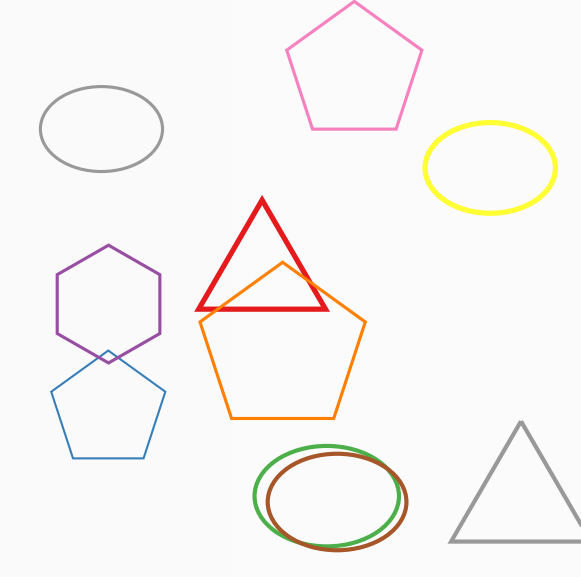[{"shape": "triangle", "thickness": 2.5, "radius": 0.63, "center": [0.451, 0.527]}, {"shape": "pentagon", "thickness": 1, "radius": 0.52, "center": [0.186, 0.289]}, {"shape": "oval", "thickness": 2, "radius": 0.62, "center": [0.562, 0.14]}, {"shape": "hexagon", "thickness": 1.5, "radius": 0.51, "center": [0.187, 0.473]}, {"shape": "pentagon", "thickness": 1.5, "radius": 0.75, "center": [0.486, 0.395]}, {"shape": "oval", "thickness": 2.5, "radius": 0.56, "center": [0.843, 0.708]}, {"shape": "oval", "thickness": 2, "radius": 0.6, "center": [0.58, 0.13]}, {"shape": "pentagon", "thickness": 1.5, "radius": 0.61, "center": [0.61, 0.874]}, {"shape": "triangle", "thickness": 2, "radius": 0.69, "center": [0.896, 0.131]}, {"shape": "oval", "thickness": 1.5, "radius": 0.53, "center": [0.175, 0.776]}]